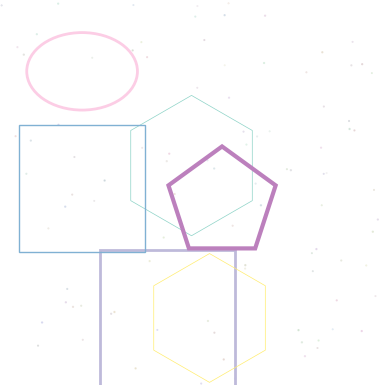[{"shape": "hexagon", "thickness": 0.5, "radius": 0.91, "center": [0.497, 0.57]}, {"shape": "square", "thickness": 2, "radius": 0.88, "center": [0.435, 0.174]}, {"shape": "square", "thickness": 1, "radius": 0.82, "center": [0.213, 0.51]}, {"shape": "oval", "thickness": 2, "radius": 0.72, "center": [0.213, 0.815]}, {"shape": "pentagon", "thickness": 3, "radius": 0.73, "center": [0.577, 0.473]}, {"shape": "hexagon", "thickness": 0.5, "radius": 0.84, "center": [0.544, 0.174]}]